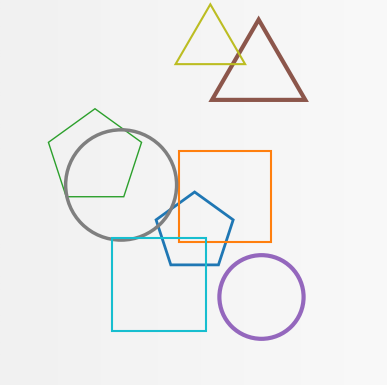[{"shape": "pentagon", "thickness": 2, "radius": 0.52, "center": [0.502, 0.397]}, {"shape": "square", "thickness": 1.5, "radius": 0.59, "center": [0.58, 0.49]}, {"shape": "pentagon", "thickness": 1, "radius": 0.63, "center": [0.245, 0.591]}, {"shape": "circle", "thickness": 3, "radius": 0.54, "center": [0.675, 0.229]}, {"shape": "triangle", "thickness": 3, "radius": 0.69, "center": [0.667, 0.81]}, {"shape": "circle", "thickness": 2.5, "radius": 0.72, "center": [0.313, 0.52]}, {"shape": "triangle", "thickness": 1.5, "radius": 0.52, "center": [0.543, 0.885]}, {"shape": "square", "thickness": 1.5, "radius": 0.6, "center": [0.41, 0.26]}]